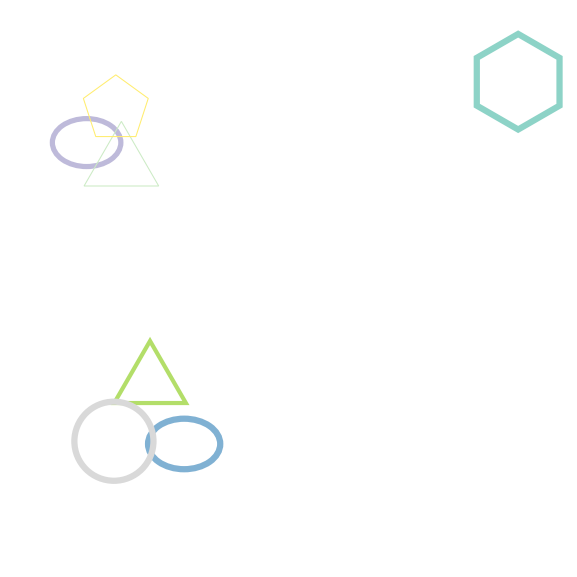[{"shape": "hexagon", "thickness": 3, "radius": 0.41, "center": [0.897, 0.858]}, {"shape": "oval", "thickness": 2.5, "radius": 0.3, "center": [0.15, 0.752]}, {"shape": "oval", "thickness": 3, "radius": 0.31, "center": [0.319, 0.23]}, {"shape": "triangle", "thickness": 2, "radius": 0.36, "center": [0.26, 0.337]}, {"shape": "circle", "thickness": 3, "radius": 0.34, "center": [0.197, 0.235]}, {"shape": "triangle", "thickness": 0.5, "radius": 0.37, "center": [0.21, 0.714]}, {"shape": "pentagon", "thickness": 0.5, "radius": 0.3, "center": [0.201, 0.81]}]